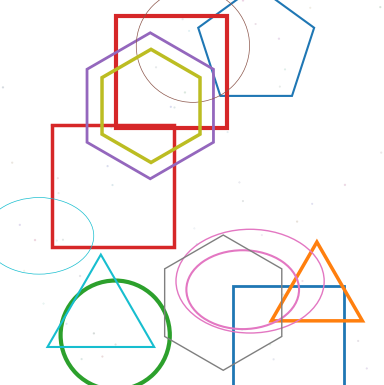[{"shape": "square", "thickness": 2, "radius": 0.72, "center": [0.75, 0.113]}, {"shape": "pentagon", "thickness": 1.5, "radius": 0.79, "center": [0.665, 0.879]}, {"shape": "triangle", "thickness": 2.5, "radius": 0.68, "center": [0.823, 0.235]}, {"shape": "circle", "thickness": 3, "radius": 0.71, "center": [0.299, 0.129]}, {"shape": "square", "thickness": 2.5, "radius": 0.79, "center": [0.293, 0.517]}, {"shape": "square", "thickness": 3, "radius": 0.72, "center": [0.445, 0.813]}, {"shape": "hexagon", "thickness": 2, "radius": 0.95, "center": [0.39, 0.725]}, {"shape": "circle", "thickness": 0.5, "radius": 0.74, "center": [0.501, 0.881]}, {"shape": "oval", "thickness": 1, "radius": 0.96, "center": [0.65, 0.27]}, {"shape": "oval", "thickness": 1.5, "radius": 0.73, "center": [0.63, 0.248]}, {"shape": "hexagon", "thickness": 1, "radius": 0.88, "center": [0.58, 0.214]}, {"shape": "hexagon", "thickness": 2.5, "radius": 0.73, "center": [0.392, 0.725]}, {"shape": "triangle", "thickness": 1.5, "radius": 0.8, "center": [0.262, 0.179]}, {"shape": "oval", "thickness": 0.5, "radius": 0.71, "center": [0.101, 0.387]}]